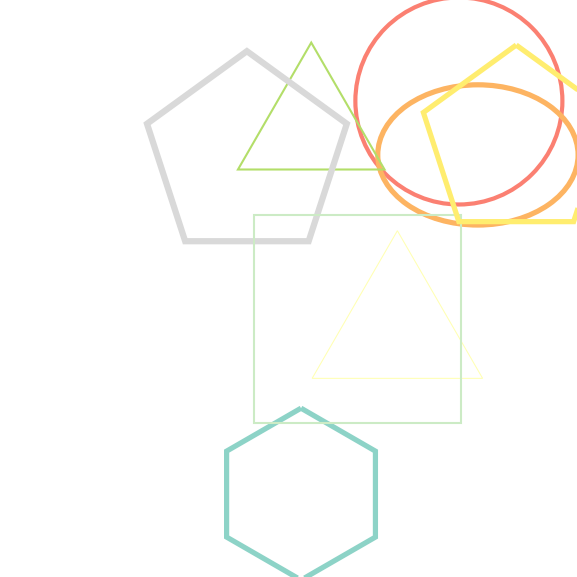[{"shape": "hexagon", "thickness": 2.5, "radius": 0.74, "center": [0.521, 0.144]}, {"shape": "triangle", "thickness": 0.5, "radius": 0.85, "center": [0.688, 0.429]}, {"shape": "circle", "thickness": 2, "radius": 0.9, "center": [0.795, 0.824]}, {"shape": "oval", "thickness": 2.5, "radius": 0.87, "center": [0.828, 0.731]}, {"shape": "triangle", "thickness": 1, "radius": 0.73, "center": [0.539, 0.779]}, {"shape": "pentagon", "thickness": 3, "radius": 0.91, "center": [0.428, 0.729]}, {"shape": "square", "thickness": 1, "radius": 0.9, "center": [0.619, 0.447]}, {"shape": "pentagon", "thickness": 2.5, "radius": 0.85, "center": [0.894, 0.752]}]